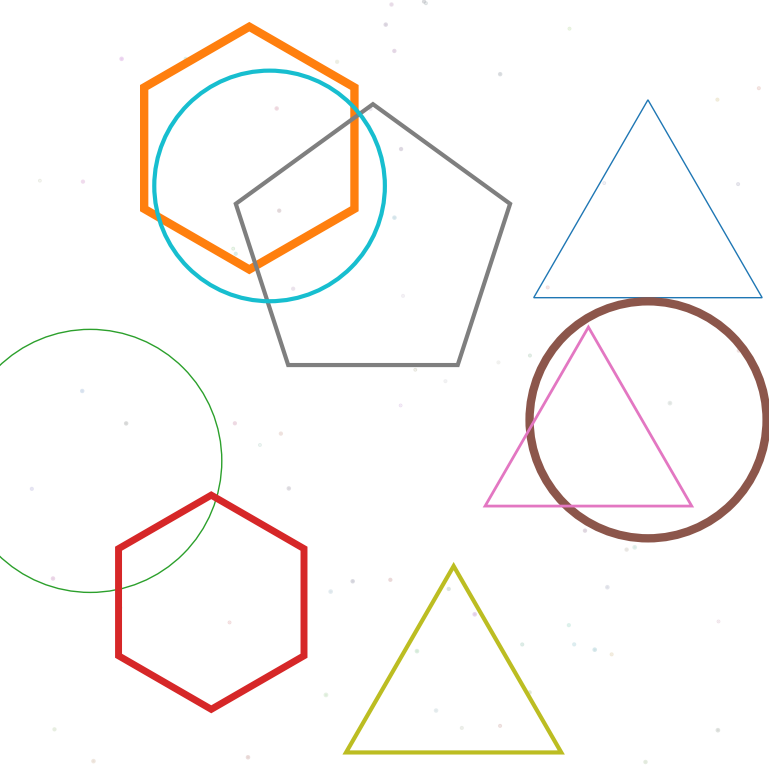[{"shape": "triangle", "thickness": 0.5, "radius": 0.86, "center": [0.841, 0.699]}, {"shape": "hexagon", "thickness": 3, "radius": 0.79, "center": [0.324, 0.808]}, {"shape": "circle", "thickness": 0.5, "radius": 0.85, "center": [0.117, 0.401]}, {"shape": "hexagon", "thickness": 2.5, "radius": 0.7, "center": [0.274, 0.218]}, {"shape": "circle", "thickness": 3, "radius": 0.77, "center": [0.842, 0.455]}, {"shape": "triangle", "thickness": 1, "radius": 0.77, "center": [0.764, 0.42]}, {"shape": "pentagon", "thickness": 1.5, "radius": 0.94, "center": [0.484, 0.677]}, {"shape": "triangle", "thickness": 1.5, "radius": 0.81, "center": [0.589, 0.103]}, {"shape": "circle", "thickness": 1.5, "radius": 0.75, "center": [0.35, 0.759]}]